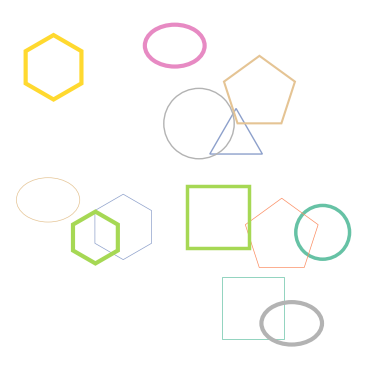[{"shape": "circle", "thickness": 2.5, "radius": 0.35, "center": [0.838, 0.397]}, {"shape": "square", "thickness": 0.5, "radius": 0.4, "center": [0.658, 0.2]}, {"shape": "pentagon", "thickness": 0.5, "radius": 0.5, "center": [0.732, 0.386]}, {"shape": "hexagon", "thickness": 0.5, "radius": 0.42, "center": [0.32, 0.411]}, {"shape": "triangle", "thickness": 1, "radius": 0.39, "center": [0.613, 0.639]}, {"shape": "oval", "thickness": 3, "radius": 0.39, "center": [0.454, 0.882]}, {"shape": "hexagon", "thickness": 3, "radius": 0.34, "center": [0.248, 0.383]}, {"shape": "square", "thickness": 2.5, "radius": 0.4, "center": [0.567, 0.436]}, {"shape": "hexagon", "thickness": 3, "radius": 0.42, "center": [0.139, 0.825]}, {"shape": "oval", "thickness": 0.5, "radius": 0.41, "center": [0.125, 0.481]}, {"shape": "pentagon", "thickness": 1.5, "radius": 0.48, "center": [0.674, 0.758]}, {"shape": "oval", "thickness": 3, "radius": 0.39, "center": [0.758, 0.16]}, {"shape": "circle", "thickness": 1, "radius": 0.46, "center": [0.517, 0.679]}]